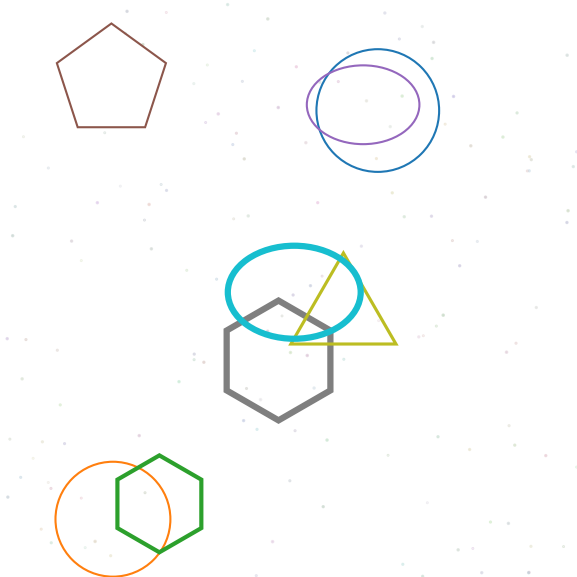[{"shape": "circle", "thickness": 1, "radius": 0.53, "center": [0.654, 0.808]}, {"shape": "circle", "thickness": 1, "radius": 0.5, "center": [0.196, 0.1]}, {"shape": "hexagon", "thickness": 2, "radius": 0.42, "center": [0.276, 0.127]}, {"shape": "oval", "thickness": 1, "radius": 0.49, "center": [0.629, 0.818]}, {"shape": "pentagon", "thickness": 1, "radius": 0.5, "center": [0.193, 0.859]}, {"shape": "hexagon", "thickness": 3, "radius": 0.52, "center": [0.482, 0.375]}, {"shape": "triangle", "thickness": 1.5, "radius": 0.53, "center": [0.595, 0.456]}, {"shape": "oval", "thickness": 3, "radius": 0.58, "center": [0.51, 0.493]}]